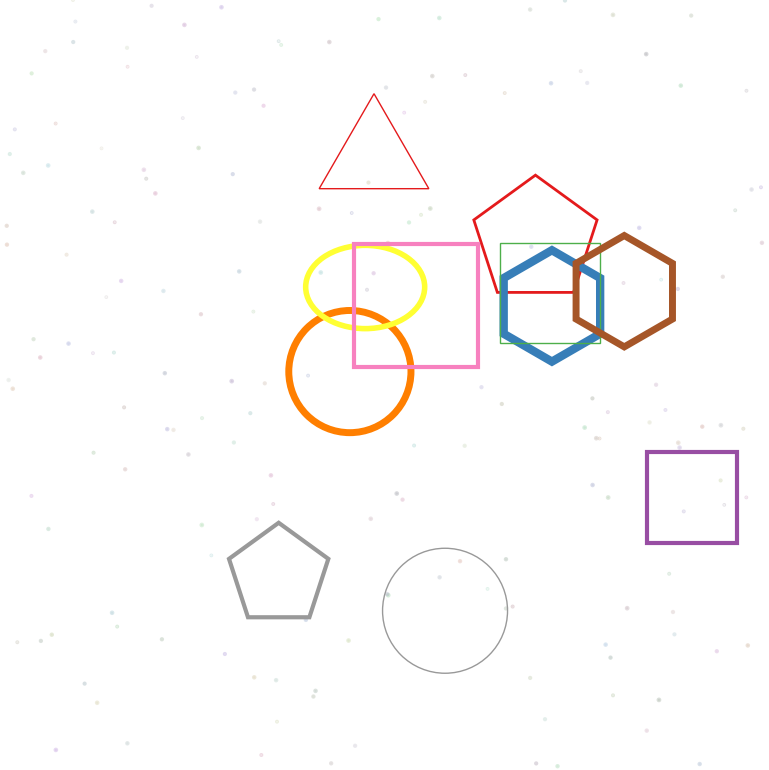[{"shape": "pentagon", "thickness": 1, "radius": 0.42, "center": [0.695, 0.688]}, {"shape": "triangle", "thickness": 0.5, "radius": 0.41, "center": [0.486, 0.796]}, {"shape": "hexagon", "thickness": 3, "radius": 0.36, "center": [0.717, 0.603]}, {"shape": "square", "thickness": 0.5, "radius": 0.32, "center": [0.714, 0.62]}, {"shape": "square", "thickness": 1.5, "radius": 0.29, "center": [0.899, 0.354]}, {"shape": "circle", "thickness": 2.5, "radius": 0.4, "center": [0.454, 0.517]}, {"shape": "oval", "thickness": 2, "radius": 0.39, "center": [0.474, 0.627]}, {"shape": "hexagon", "thickness": 2.5, "radius": 0.36, "center": [0.811, 0.622]}, {"shape": "square", "thickness": 1.5, "radius": 0.4, "center": [0.54, 0.603]}, {"shape": "circle", "thickness": 0.5, "radius": 0.41, "center": [0.578, 0.207]}, {"shape": "pentagon", "thickness": 1.5, "radius": 0.34, "center": [0.362, 0.253]}]